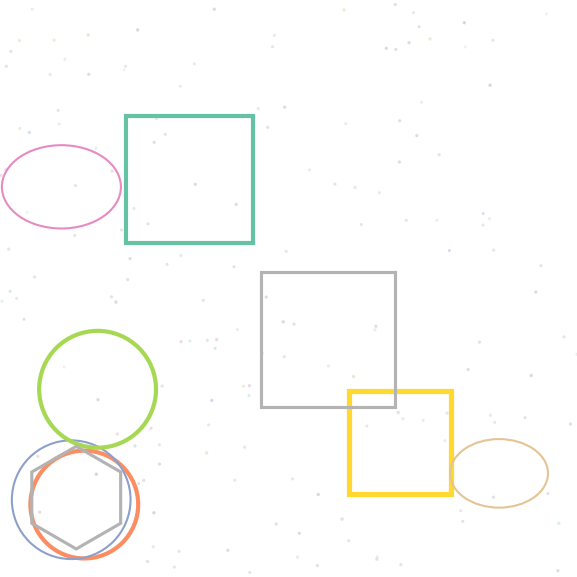[{"shape": "square", "thickness": 2, "radius": 0.55, "center": [0.329, 0.688]}, {"shape": "circle", "thickness": 2, "radius": 0.47, "center": [0.146, 0.125]}, {"shape": "circle", "thickness": 1, "radius": 0.51, "center": [0.123, 0.134]}, {"shape": "oval", "thickness": 1, "radius": 0.52, "center": [0.106, 0.676]}, {"shape": "circle", "thickness": 2, "radius": 0.51, "center": [0.169, 0.325]}, {"shape": "square", "thickness": 2.5, "radius": 0.44, "center": [0.693, 0.233]}, {"shape": "oval", "thickness": 1, "radius": 0.42, "center": [0.864, 0.179]}, {"shape": "square", "thickness": 1.5, "radius": 0.58, "center": [0.568, 0.411]}, {"shape": "hexagon", "thickness": 1.5, "radius": 0.44, "center": [0.132, 0.137]}]